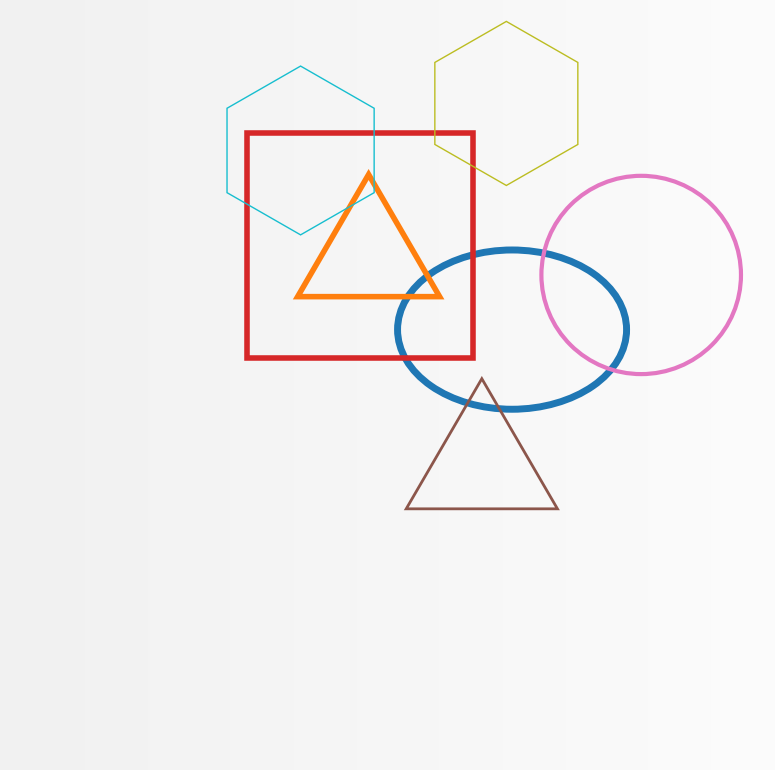[{"shape": "oval", "thickness": 2.5, "radius": 0.74, "center": [0.661, 0.572]}, {"shape": "triangle", "thickness": 2, "radius": 0.53, "center": [0.476, 0.668]}, {"shape": "square", "thickness": 2, "radius": 0.73, "center": [0.464, 0.681]}, {"shape": "triangle", "thickness": 1, "radius": 0.56, "center": [0.622, 0.396]}, {"shape": "circle", "thickness": 1.5, "radius": 0.64, "center": [0.827, 0.643]}, {"shape": "hexagon", "thickness": 0.5, "radius": 0.53, "center": [0.653, 0.866]}, {"shape": "hexagon", "thickness": 0.5, "radius": 0.55, "center": [0.388, 0.805]}]